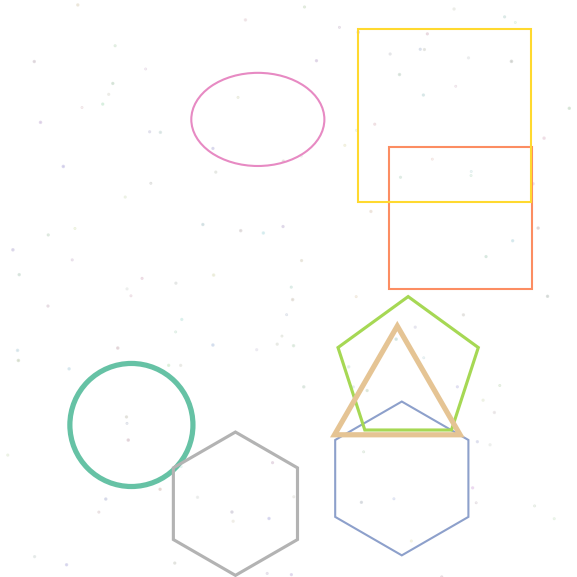[{"shape": "circle", "thickness": 2.5, "radius": 0.53, "center": [0.228, 0.263]}, {"shape": "square", "thickness": 1, "radius": 0.62, "center": [0.798, 0.622]}, {"shape": "hexagon", "thickness": 1, "radius": 0.67, "center": [0.696, 0.171]}, {"shape": "oval", "thickness": 1, "radius": 0.58, "center": [0.446, 0.792]}, {"shape": "pentagon", "thickness": 1.5, "radius": 0.64, "center": [0.707, 0.358]}, {"shape": "square", "thickness": 1, "radius": 0.75, "center": [0.77, 0.8]}, {"shape": "triangle", "thickness": 2.5, "radius": 0.63, "center": [0.688, 0.309]}, {"shape": "hexagon", "thickness": 1.5, "radius": 0.62, "center": [0.408, 0.127]}]